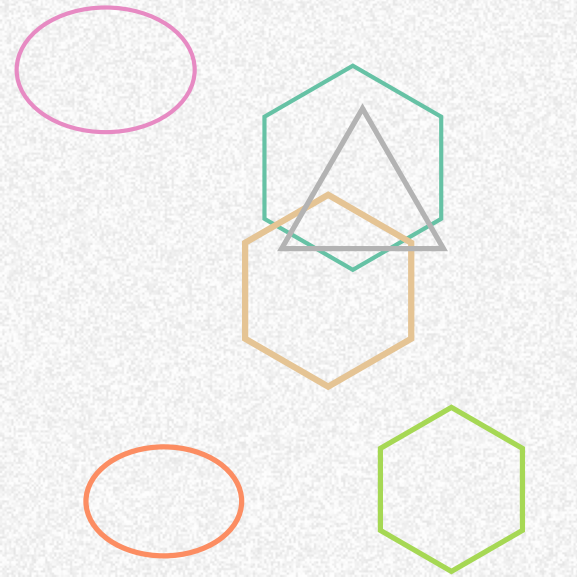[{"shape": "hexagon", "thickness": 2, "radius": 0.88, "center": [0.611, 0.709]}, {"shape": "oval", "thickness": 2.5, "radius": 0.67, "center": [0.284, 0.131]}, {"shape": "oval", "thickness": 2, "radius": 0.77, "center": [0.183, 0.878]}, {"shape": "hexagon", "thickness": 2.5, "radius": 0.71, "center": [0.782, 0.152]}, {"shape": "hexagon", "thickness": 3, "radius": 0.83, "center": [0.568, 0.496]}, {"shape": "triangle", "thickness": 2.5, "radius": 0.81, "center": [0.628, 0.65]}]